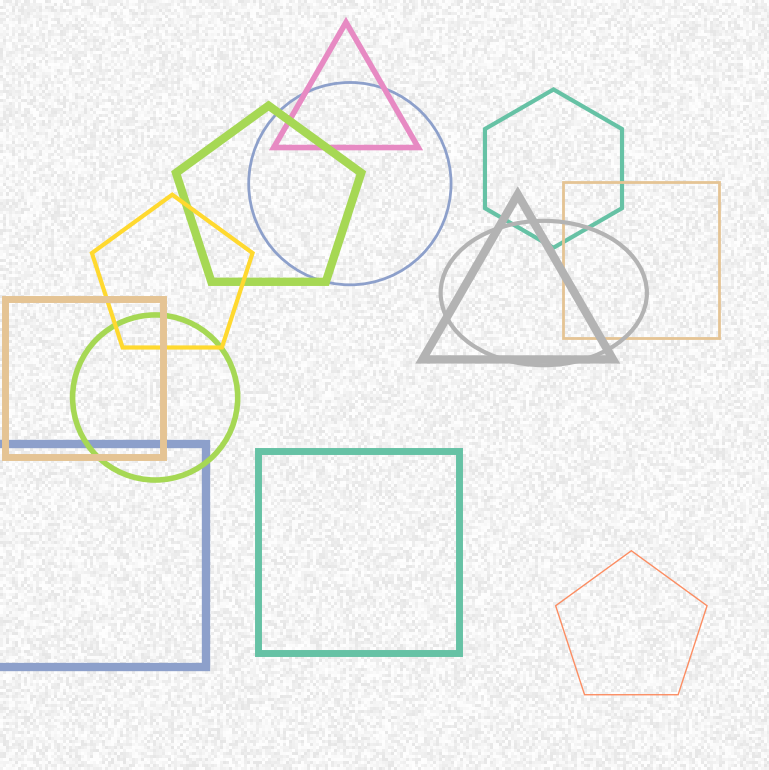[{"shape": "square", "thickness": 2.5, "radius": 0.65, "center": [0.466, 0.283]}, {"shape": "hexagon", "thickness": 1.5, "radius": 0.51, "center": [0.719, 0.781]}, {"shape": "pentagon", "thickness": 0.5, "radius": 0.52, "center": [0.82, 0.181]}, {"shape": "square", "thickness": 3, "radius": 0.72, "center": [0.122, 0.279]}, {"shape": "circle", "thickness": 1, "radius": 0.66, "center": [0.454, 0.761]}, {"shape": "triangle", "thickness": 2, "radius": 0.54, "center": [0.449, 0.863]}, {"shape": "circle", "thickness": 2, "radius": 0.54, "center": [0.201, 0.484]}, {"shape": "pentagon", "thickness": 3, "radius": 0.63, "center": [0.349, 0.736]}, {"shape": "pentagon", "thickness": 1.5, "radius": 0.55, "center": [0.224, 0.637]}, {"shape": "square", "thickness": 1, "radius": 0.51, "center": [0.832, 0.662]}, {"shape": "square", "thickness": 2.5, "radius": 0.51, "center": [0.11, 0.509]}, {"shape": "oval", "thickness": 1.5, "radius": 0.67, "center": [0.706, 0.619]}, {"shape": "triangle", "thickness": 3, "radius": 0.71, "center": [0.672, 0.605]}]